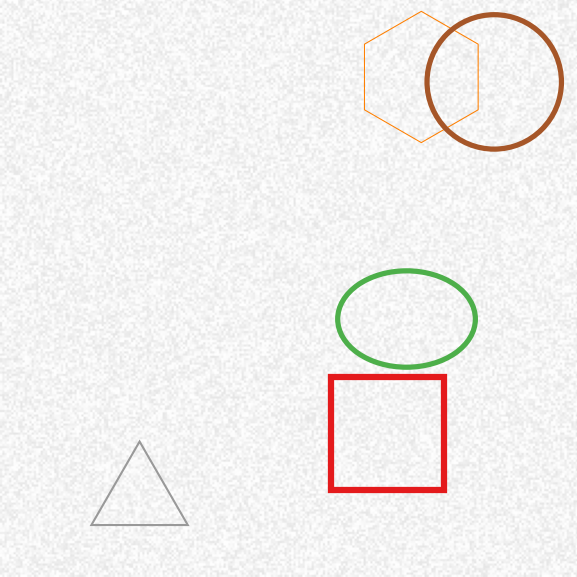[{"shape": "square", "thickness": 3, "radius": 0.49, "center": [0.67, 0.248]}, {"shape": "oval", "thickness": 2.5, "radius": 0.6, "center": [0.704, 0.447]}, {"shape": "hexagon", "thickness": 0.5, "radius": 0.57, "center": [0.73, 0.866]}, {"shape": "circle", "thickness": 2.5, "radius": 0.58, "center": [0.856, 0.857]}, {"shape": "triangle", "thickness": 1, "radius": 0.48, "center": [0.242, 0.138]}]